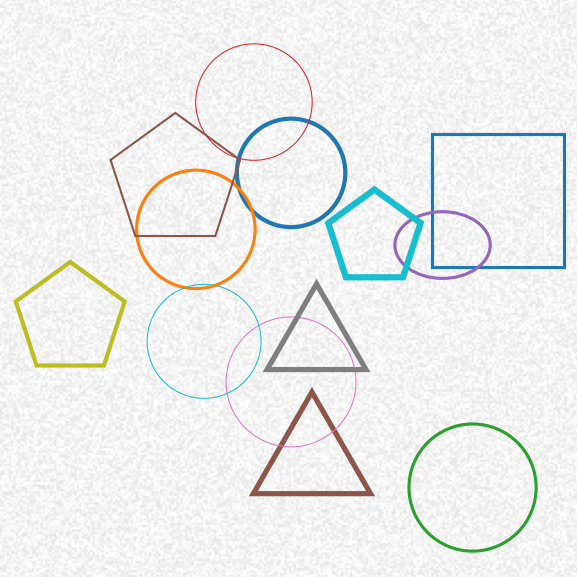[{"shape": "circle", "thickness": 2, "radius": 0.47, "center": [0.504, 0.7]}, {"shape": "square", "thickness": 1.5, "radius": 0.57, "center": [0.863, 0.652]}, {"shape": "circle", "thickness": 1.5, "radius": 0.51, "center": [0.339, 0.602]}, {"shape": "circle", "thickness": 1.5, "radius": 0.55, "center": [0.818, 0.155]}, {"shape": "circle", "thickness": 0.5, "radius": 0.5, "center": [0.44, 0.822]}, {"shape": "oval", "thickness": 1.5, "radius": 0.41, "center": [0.766, 0.575]}, {"shape": "pentagon", "thickness": 1, "radius": 0.59, "center": [0.304, 0.686]}, {"shape": "triangle", "thickness": 2.5, "radius": 0.59, "center": [0.54, 0.203]}, {"shape": "circle", "thickness": 0.5, "radius": 0.56, "center": [0.504, 0.338]}, {"shape": "triangle", "thickness": 2.5, "radius": 0.49, "center": [0.548, 0.409]}, {"shape": "pentagon", "thickness": 2, "radius": 0.5, "center": [0.122, 0.446]}, {"shape": "pentagon", "thickness": 3, "radius": 0.42, "center": [0.648, 0.587]}, {"shape": "circle", "thickness": 0.5, "radius": 0.49, "center": [0.353, 0.408]}]